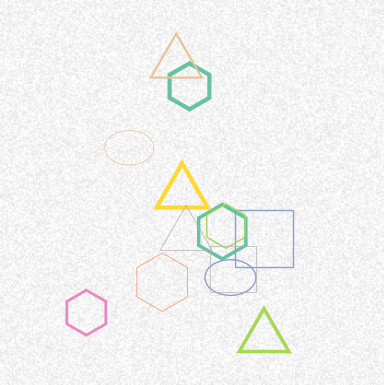[{"shape": "hexagon", "thickness": 3, "radius": 0.3, "center": [0.492, 0.776]}, {"shape": "hexagon", "thickness": 2.5, "radius": 0.35, "center": [0.577, 0.398]}, {"shape": "hexagon", "thickness": 0.5, "radius": 0.38, "center": [0.421, 0.267]}, {"shape": "oval", "thickness": 1, "radius": 0.33, "center": [0.598, 0.279]}, {"shape": "square", "thickness": 1, "radius": 0.38, "center": [0.686, 0.38]}, {"shape": "hexagon", "thickness": 2, "radius": 0.29, "center": [0.224, 0.188]}, {"shape": "triangle", "thickness": 2.5, "radius": 0.37, "center": [0.686, 0.124]}, {"shape": "hexagon", "thickness": 1, "radius": 0.29, "center": [0.587, 0.413]}, {"shape": "triangle", "thickness": 3, "radius": 0.38, "center": [0.473, 0.499]}, {"shape": "triangle", "thickness": 1.5, "radius": 0.38, "center": [0.458, 0.837]}, {"shape": "oval", "thickness": 0.5, "radius": 0.32, "center": [0.336, 0.616]}, {"shape": "triangle", "thickness": 0.5, "radius": 0.39, "center": [0.483, 0.389]}, {"shape": "square", "thickness": 0.5, "radius": 0.3, "center": [0.606, 0.302]}]